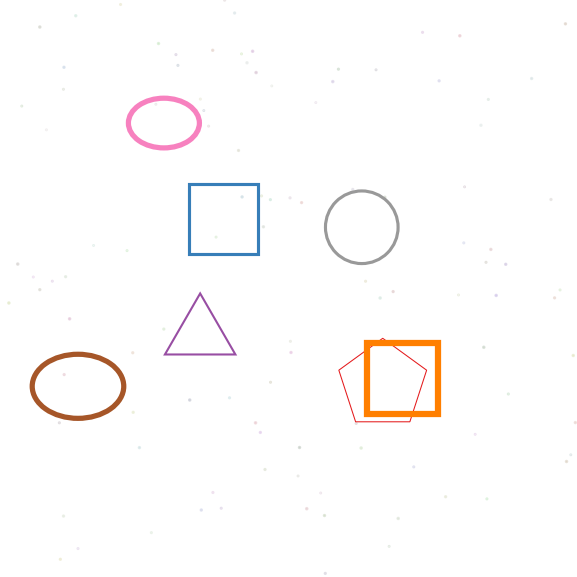[{"shape": "pentagon", "thickness": 0.5, "radius": 0.4, "center": [0.663, 0.333]}, {"shape": "square", "thickness": 1.5, "radius": 0.3, "center": [0.388, 0.62]}, {"shape": "triangle", "thickness": 1, "radius": 0.35, "center": [0.347, 0.421]}, {"shape": "square", "thickness": 3, "radius": 0.31, "center": [0.697, 0.343]}, {"shape": "oval", "thickness": 2.5, "radius": 0.4, "center": [0.135, 0.33]}, {"shape": "oval", "thickness": 2.5, "radius": 0.31, "center": [0.284, 0.786]}, {"shape": "circle", "thickness": 1.5, "radius": 0.31, "center": [0.626, 0.606]}]